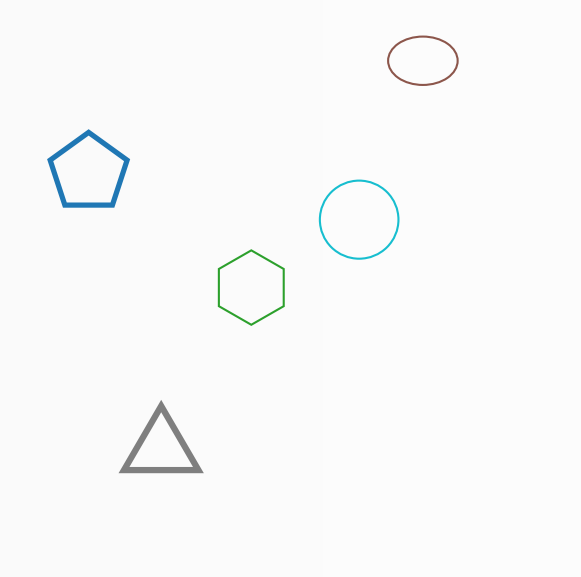[{"shape": "pentagon", "thickness": 2.5, "radius": 0.35, "center": [0.152, 0.7]}, {"shape": "hexagon", "thickness": 1, "radius": 0.32, "center": [0.432, 0.501]}, {"shape": "oval", "thickness": 1, "radius": 0.3, "center": [0.728, 0.894]}, {"shape": "triangle", "thickness": 3, "radius": 0.37, "center": [0.277, 0.222]}, {"shape": "circle", "thickness": 1, "radius": 0.34, "center": [0.618, 0.619]}]